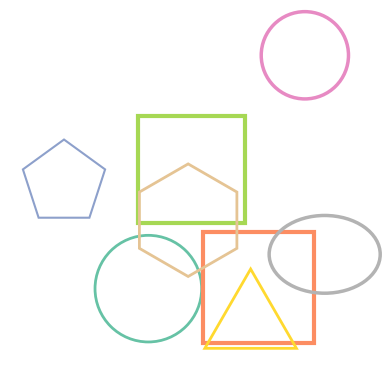[{"shape": "circle", "thickness": 2, "radius": 0.69, "center": [0.385, 0.25]}, {"shape": "square", "thickness": 3, "radius": 0.72, "center": [0.671, 0.254]}, {"shape": "pentagon", "thickness": 1.5, "radius": 0.56, "center": [0.166, 0.525]}, {"shape": "circle", "thickness": 2.5, "radius": 0.57, "center": [0.792, 0.856]}, {"shape": "square", "thickness": 3, "radius": 0.69, "center": [0.497, 0.56]}, {"shape": "triangle", "thickness": 2, "radius": 0.69, "center": [0.651, 0.164]}, {"shape": "hexagon", "thickness": 2, "radius": 0.73, "center": [0.489, 0.428]}, {"shape": "oval", "thickness": 2.5, "radius": 0.72, "center": [0.843, 0.339]}]